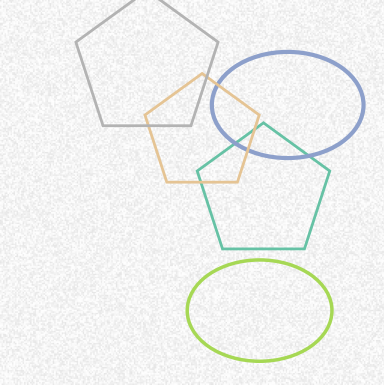[{"shape": "pentagon", "thickness": 2, "radius": 0.91, "center": [0.684, 0.5]}, {"shape": "oval", "thickness": 3, "radius": 0.98, "center": [0.747, 0.727]}, {"shape": "oval", "thickness": 2.5, "radius": 0.94, "center": [0.674, 0.193]}, {"shape": "pentagon", "thickness": 2, "radius": 0.78, "center": [0.525, 0.653]}, {"shape": "pentagon", "thickness": 2, "radius": 0.97, "center": [0.382, 0.831]}]